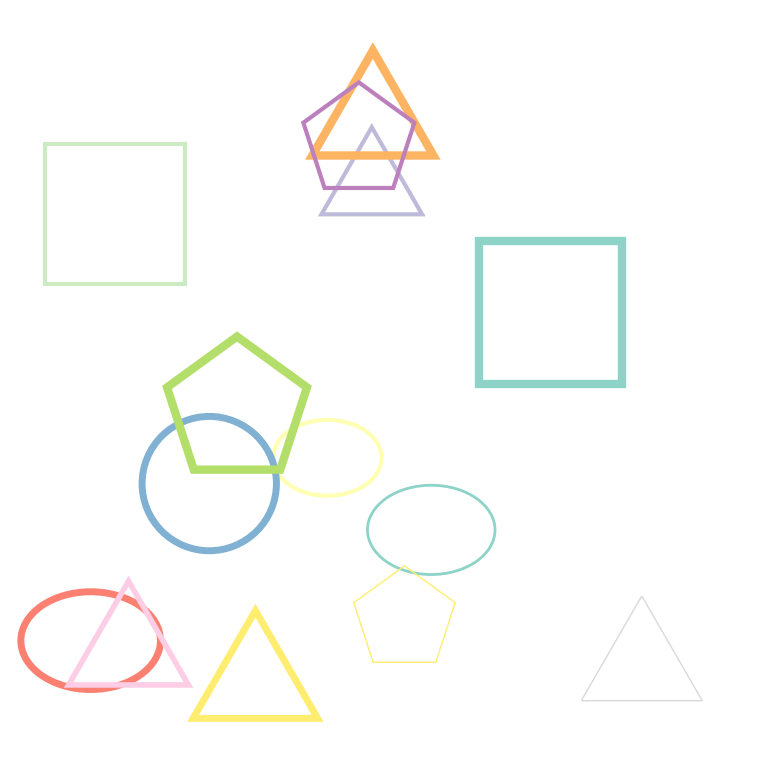[{"shape": "oval", "thickness": 1, "radius": 0.41, "center": [0.56, 0.312]}, {"shape": "square", "thickness": 3, "radius": 0.46, "center": [0.715, 0.594]}, {"shape": "oval", "thickness": 1.5, "radius": 0.35, "center": [0.425, 0.405]}, {"shape": "triangle", "thickness": 1.5, "radius": 0.38, "center": [0.483, 0.759]}, {"shape": "oval", "thickness": 2.5, "radius": 0.45, "center": [0.118, 0.168]}, {"shape": "circle", "thickness": 2.5, "radius": 0.44, "center": [0.272, 0.372]}, {"shape": "triangle", "thickness": 3, "radius": 0.45, "center": [0.484, 0.843]}, {"shape": "pentagon", "thickness": 3, "radius": 0.48, "center": [0.308, 0.467]}, {"shape": "triangle", "thickness": 2, "radius": 0.45, "center": [0.167, 0.155]}, {"shape": "triangle", "thickness": 0.5, "radius": 0.45, "center": [0.833, 0.135]}, {"shape": "pentagon", "thickness": 1.5, "radius": 0.38, "center": [0.466, 0.817]}, {"shape": "square", "thickness": 1.5, "radius": 0.46, "center": [0.149, 0.722]}, {"shape": "triangle", "thickness": 2.5, "radius": 0.47, "center": [0.332, 0.114]}, {"shape": "pentagon", "thickness": 0.5, "radius": 0.35, "center": [0.525, 0.196]}]